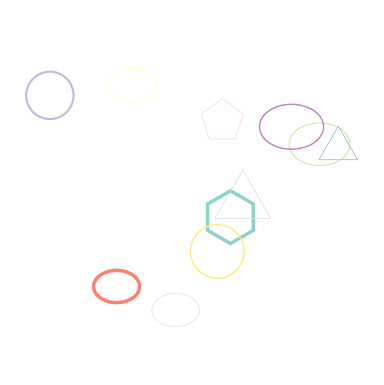[{"shape": "hexagon", "thickness": 2.5, "radius": 0.34, "center": [0.599, 0.436]}, {"shape": "oval", "thickness": 0.5, "radius": 0.31, "center": [0.345, 0.778]}, {"shape": "circle", "thickness": 1.5, "radius": 0.31, "center": [0.13, 0.752]}, {"shape": "oval", "thickness": 2.5, "radius": 0.3, "center": [0.303, 0.256]}, {"shape": "triangle", "thickness": 0.5, "radius": 0.29, "center": [0.879, 0.614]}, {"shape": "oval", "thickness": 0.5, "radius": 0.4, "center": [0.83, 0.625]}, {"shape": "pentagon", "thickness": 0.5, "radius": 0.29, "center": [0.577, 0.686]}, {"shape": "triangle", "thickness": 0.5, "radius": 0.42, "center": [0.631, 0.475]}, {"shape": "oval", "thickness": 1, "radius": 0.42, "center": [0.757, 0.671]}, {"shape": "oval", "thickness": 0.5, "radius": 0.31, "center": [0.456, 0.195]}, {"shape": "circle", "thickness": 1, "radius": 0.35, "center": [0.564, 0.347]}]